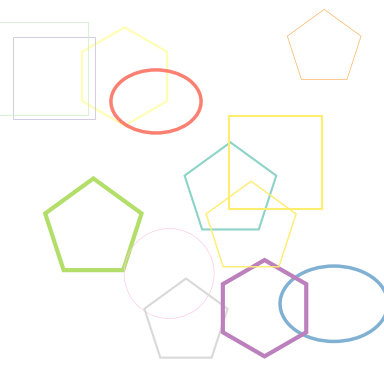[{"shape": "pentagon", "thickness": 1.5, "radius": 0.63, "center": [0.599, 0.505]}, {"shape": "hexagon", "thickness": 1.5, "radius": 0.64, "center": [0.324, 0.801]}, {"shape": "square", "thickness": 0.5, "radius": 0.53, "center": [0.141, 0.797]}, {"shape": "oval", "thickness": 2.5, "radius": 0.59, "center": [0.405, 0.737]}, {"shape": "oval", "thickness": 2.5, "radius": 0.7, "center": [0.867, 0.211]}, {"shape": "pentagon", "thickness": 0.5, "radius": 0.5, "center": [0.842, 0.875]}, {"shape": "pentagon", "thickness": 3, "radius": 0.66, "center": [0.243, 0.405]}, {"shape": "circle", "thickness": 0.5, "radius": 0.58, "center": [0.439, 0.29]}, {"shape": "pentagon", "thickness": 1.5, "radius": 0.57, "center": [0.483, 0.163]}, {"shape": "hexagon", "thickness": 3, "radius": 0.63, "center": [0.687, 0.199]}, {"shape": "square", "thickness": 0.5, "radius": 0.6, "center": [0.108, 0.822]}, {"shape": "square", "thickness": 1.5, "radius": 0.61, "center": [0.716, 0.578]}, {"shape": "pentagon", "thickness": 1, "radius": 0.61, "center": [0.652, 0.406]}]